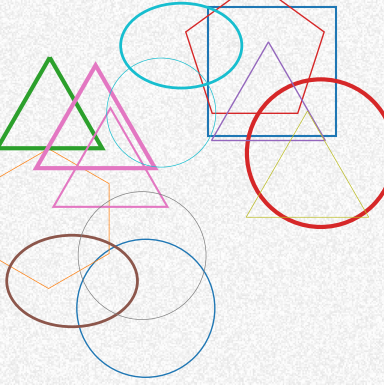[{"shape": "square", "thickness": 1.5, "radius": 0.83, "center": [0.706, 0.815]}, {"shape": "circle", "thickness": 1, "radius": 0.9, "center": [0.379, 0.199]}, {"shape": "hexagon", "thickness": 0.5, "radius": 0.91, "center": [0.126, 0.432]}, {"shape": "triangle", "thickness": 3, "radius": 0.79, "center": [0.129, 0.693]}, {"shape": "pentagon", "thickness": 1, "radius": 0.95, "center": [0.662, 0.859]}, {"shape": "circle", "thickness": 3, "radius": 0.96, "center": [0.833, 0.602]}, {"shape": "triangle", "thickness": 1, "radius": 0.85, "center": [0.697, 0.72]}, {"shape": "oval", "thickness": 2, "radius": 0.85, "center": [0.187, 0.27]}, {"shape": "triangle", "thickness": 3, "radius": 0.89, "center": [0.248, 0.652]}, {"shape": "triangle", "thickness": 1.5, "radius": 0.85, "center": [0.287, 0.548]}, {"shape": "circle", "thickness": 0.5, "radius": 0.83, "center": [0.369, 0.336]}, {"shape": "triangle", "thickness": 0.5, "radius": 0.92, "center": [0.799, 0.528]}, {"shape": "oval", "thickness": 2, "radius": 0.79, "center": [0.471, 0.881]}, {"shape": "circle", "thickness": 0.5, "radius": 0.71, "center": [0.419, 0.708]}]